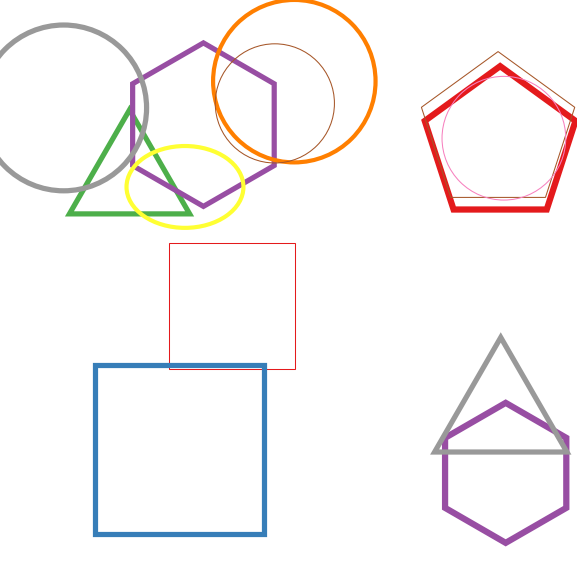[{"shape": "square", "thickness": 0.5, "radius": 0.55, "center": [0.401, 0.47]}, {"shape": "pentagon", "thickness": 3, "radius": 0.69, "center": [0.866, 0.747]}, {"shape": "square", "thickness": 2.5, "radius": 0.73, "center": [0.311, 0.221]}, {"shape": "triangle", "thickness": 2.5, "radius": 0.6, "center": [0.224, 0.689]}, {"shape": "hexagon", "thickness": 2.5, "radius": 0.71, "center": [0.352, 0.783]}, {"shape": "hexagon", "thickness": 3, "radius": 0.61, "center": [0.876, 0.18]}, {"shape": "circle", "thickness": 2, "radius": 0.7, "center": [0.51, 0.859]}, {"shape": "oval", "thickness": 2, "radius": 0.51, "center": [0.32, 0.675]}, {"shape": "pentagon", "thickness": 0.5, "radius": 0.7, "center": [0.862, 0.77]}, {"shape": "circle", "thickness": 0.5, "radius": 0.52, "center": [0.476, 0.82]}, {"shape": "circle", "thickness": 0.5, "radius": 0.54, "center": [0.873, 0.76]}, {"shape": "circle", "thickness": 2.5, "radius": 0.72, "center": [0.11, 0.812]}, {"shape": "triangle", "thickness": 2.5, "radius": 0.66, "center": [0.867, 0.283]}]